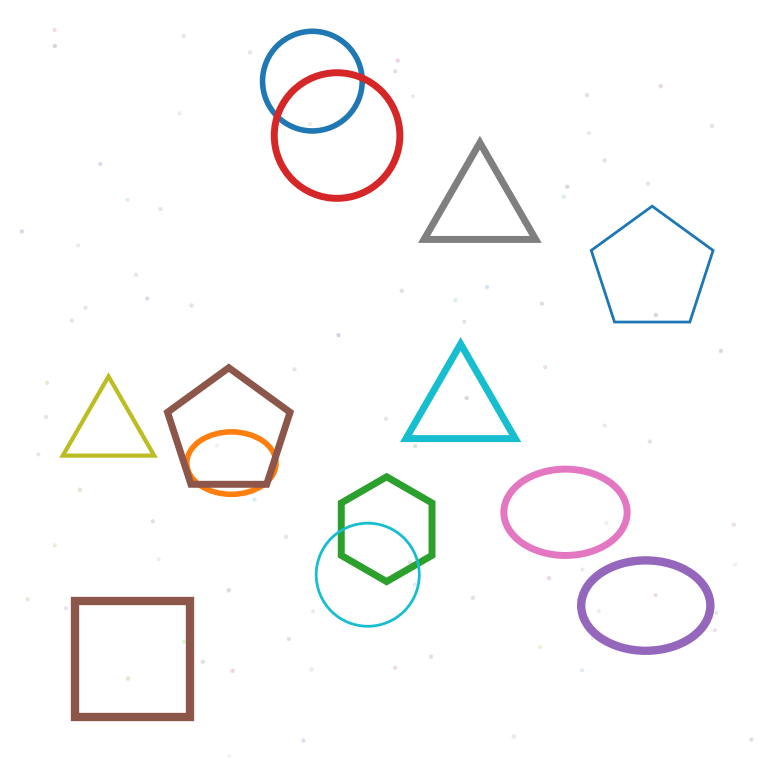[{"shape": "pentagon", "thickness": 1, "radius": 0.42, "center": [0.847, 0.649]}, {"shape": "circle", "thickness": 2, "radius": 0.32, "center": [0.406, 0.895]}, {"shape": "oval", "thickness": 2, "radius": 0.29, "center": [0.301, 0.399]}, {"shape": "hexagon", "thickness": 2.5, "radius": 0.34, "center": [0.502, 0.313]}, {"shape": "circle", "thickness": 2.5, "radius": 0.41, "center": [0.438, 0.824]}, {"shape": "oval", "thickness": 3, "radius": 0.42, "center": [0.839, 0.214]}, {"shape": "pentagon", "thickness": 2.5, "radius": 0.42, "center": [0.297, 0.439]}, {"shape": "square", "thickness": 3, "radius": 0.38, "center": [0.172, 0.145]}, {"shape": "oval", "thickness": 2.5, "radius": 0.4, "center": [0.734, 0.335]}, {"shape": "triangle", "thickness": 2.5, "radius": 0.42, "center": [0.623, 0.731]}, {"shape": "triangle", "thickness": 1.5, "radius": 0.34, "center": [0.141, 0.443]}, {"shape": "triangle", "thickness": 2.5, "radius": 0.41, "center": [0.598, 0.471]}, {"shape": "circle", "thickness": 1, "radius": 0.33, "center": [0.478, 0.254]}]